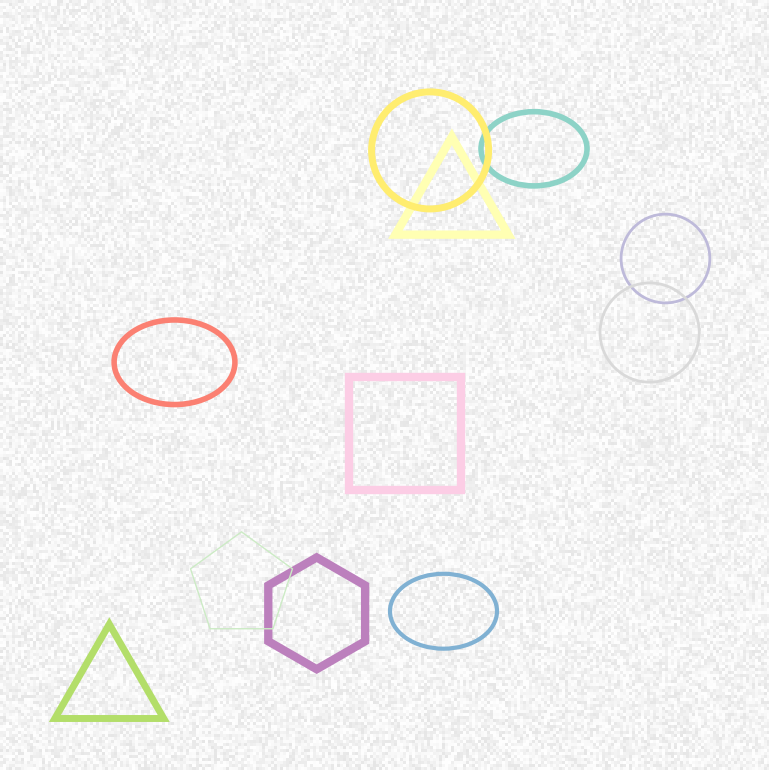[{"shape": "oval", "thickness": 2, "radius": 0.34, "center": [0.694, 0.807]}, {"shape": "triangle", "thickness": 3, "radius": 0.42, "center": [0.587, 0.738]}, {"shape": "circle", "thickness": 1, "radius": 0.29, "center": [0.864, 0.664]}, {"shape": "oval", "thickness": 2, "radius": 0.39, "center": [0.227, 0.53]}, {"shape": "oval", "thickness": 1.5, "radius": 0.35, "center": [0.576, 0.206]}, {"shape": "triangle", "thickness": 2.5, "radius": 0.41, "center": [0.142, 0.108]}, {"shape": "square", "thickness": 3, "radius": 0.36, "center": [0.526, 0.437]}, {"shape": "circle", "thickness": 1, "radius": 0.32, "center": [0.844, 0.568]}, {"shape": "hexagon", "thickness": 3, "radius": 0.36, "center": [0.411, 0.203]}, {"shape": "pentagon", "thickness": 0.5, "radius": 0.35, "center": [0.314, 0.24]}, {"shape": "circle", "thickness": 2.5, "radius": 0.38, "center": [0.559, 0.805]}]